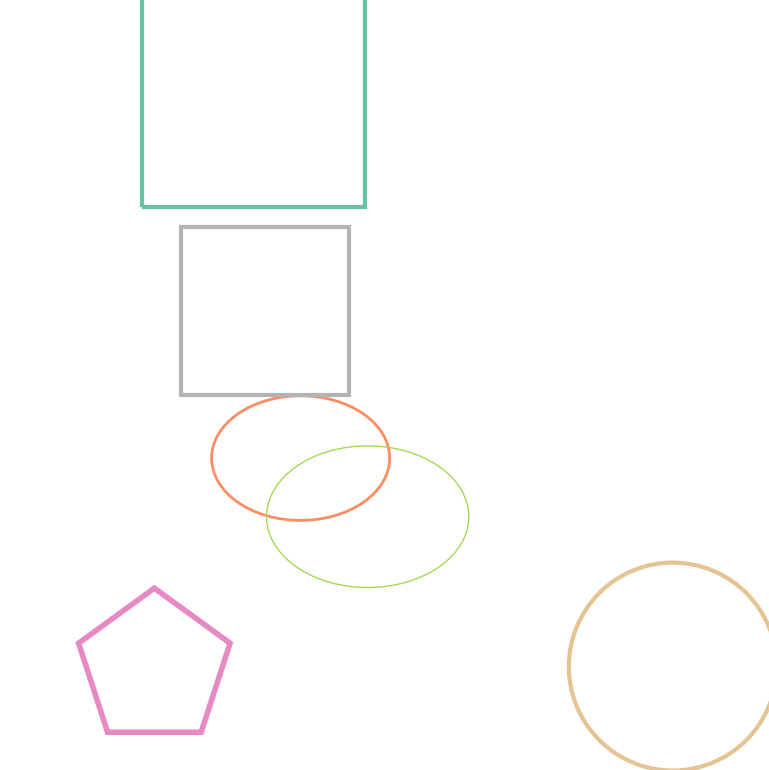[{"shape": "square", "thickness": 1.5, "radius": 0.72, "center": [0.329, 0.877]}, {"shape": "oval", "thickness": 1, "radius": 0.58, "center": [0.39, 0.405]}, {"shape": "pentagon", "thickness": 2, "radius": 0.52, "center": [0.2, 0.133]}, {"shape": "oval", "thickness": 0.5, "radius": 0.66, "center": [0.478, 0.329]}, {"shape": "circle", "thickness": 1.5, "radius": 0.68, "center": [0.874, 0.134]}, {"shape": "square", "thickness": 1.5, "radius": 0.55, "center": [0.344, 0.596]}]